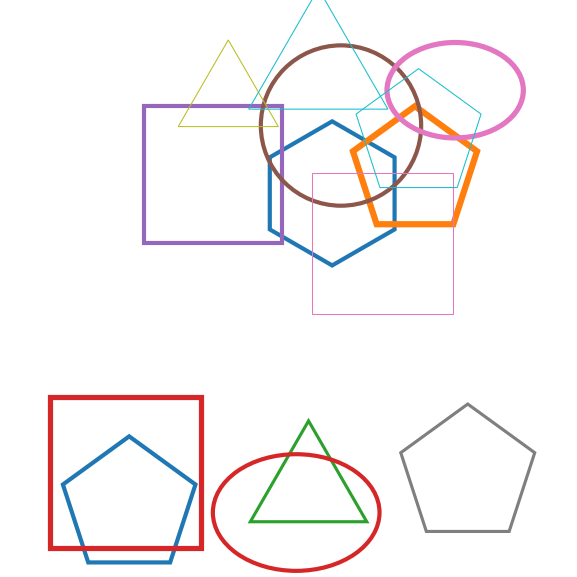[{"shape": "hexagon", "thickness": 2, "radius": 0.62, "center": [0.575, 0.664]}, {"shape": "pentagon", "thickness": 2, "radius": 0.6, "center": [0.224, 0.123]}, {"shape": "pentagon", "thickness": 3, "radius": 0.56, "center": [0.719, 0.702]}, {"shape": "triangle", "thickness": 1.5, "radius": 0.58, "center": [0.534, 0.154]}, {"shape": "oval", "thickness": 2, "radius": 0.72, "center": [0.513, 0.112]}, {"shape": "square", "thickness": 2.5, "radius": 0.65, "center": [0.218, 0.182]}, {"shape": "square", "thickness": 2, "radius": 0.59, "center": [0.369, 0.697]}, {"shape": "circle", "thickness": 2, "radius": 0.69, "center": [0.59, 0.782]}, {"shape": "square", "thickness": 0.5, "radius": 0.61, "center": [0.662, 0.577]}, {"shape": "oval", "thickness": 2.5, "radius": 0.59, "center": [0.788, 0.843]}, {"shape": "pentagon", "thickness": 1.5, "radius": 0.61, "center": [0.81, 0.178]}, {"shape": "triangle", "thickness": 0.5, "radius": 0.5, "center": [0.395, 0.83]}, {"shape": "pentagon", "thickness": 0.5, "radius": 0.57, "center": [0.725, 0.766]}, {"shape": "triangle", "thickness": 0.5, "radius": 0.7, "center": [0.551, 0.88]}]